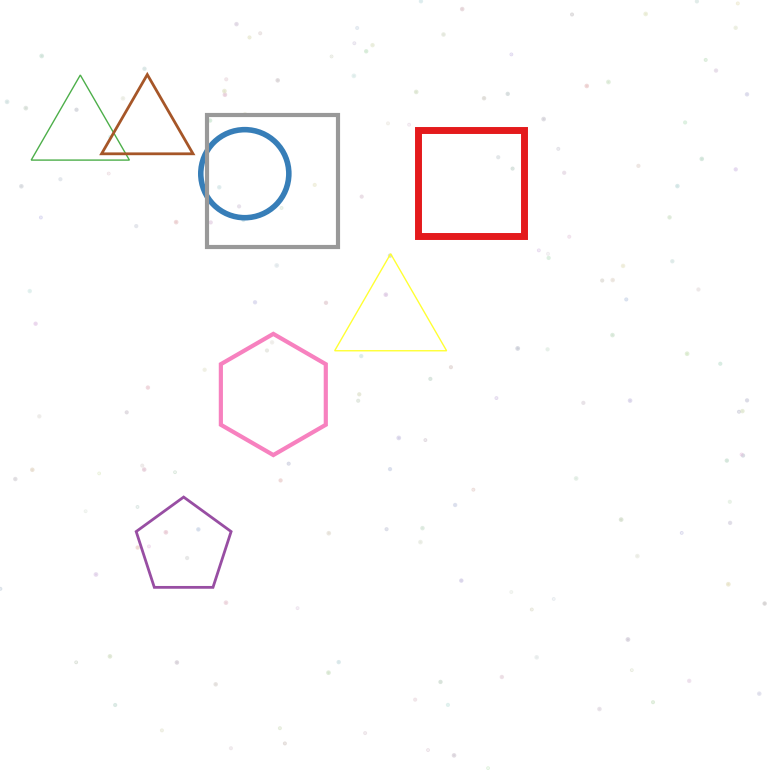[{"shape": "square", "thickness": 2.5, "radius": 0.35, "center": [0.612, 0.762]}, {"shape": "circle", "thickness": 2, "radius": 0.29, "center": [0.318, 0.774]}, {"shape": "triangle", "thickness": 0.5, "radius": 0.37, "center": [0.104, 0.829]}, {"shape": "pentagon", "thickness": 1, "radius": 0.32, "center": [0.239, 0.29]}, {"shape": "triangle", "thickness": 0.5, "radius": 0.42, "center": [0.507, 0.586]}, {"shape": "triangle", "thickness": 1, "radius": 0.34, "center": [0.191, 0.835]}, {"shape": "hexagon", "thickness": 1.5, "radius": 0.39, "center": [0.355, 0.488]}, {"shape": "square", "thickness": 1.5, "radius": 0.43, "center": [0.354, 0.765]}]